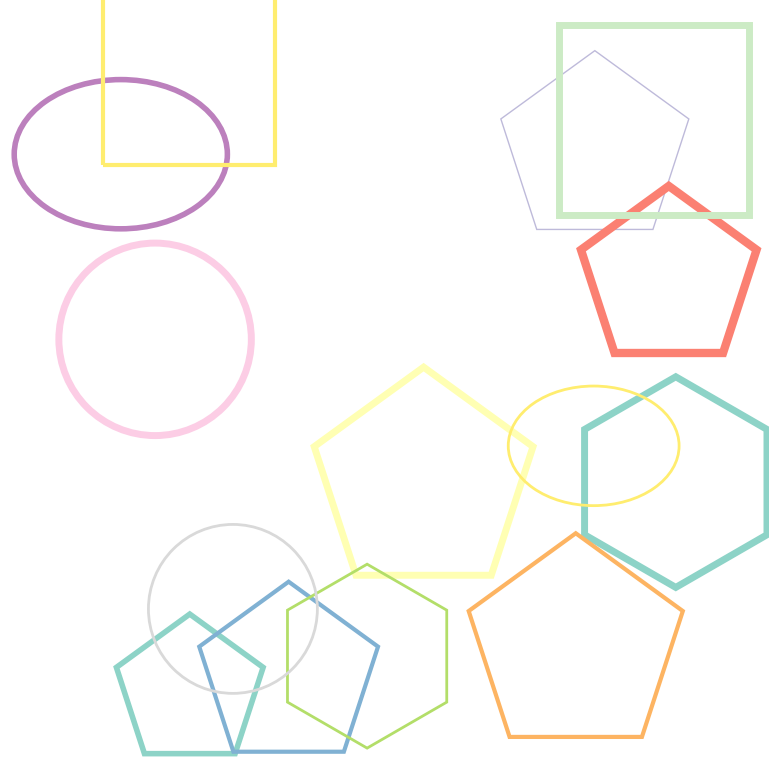[{"shape": "hexagon", "thickness": 2.5, "radius": 0.68, "center": [0.878, 0.374]}, {"shape": "pentagon", "thickness": 2, "radius": 0.5, "center": [0.246, 0.102]}, {"shape": "pentagon", "thickness": 2.5, "radius": 0.75, "center": [0.55, 0.374]}, {"shape": "pentagon", "thickness": 0.5, "radius": 0.64, "center": [0.773, 0.806]}, {"shape": "pentagon", "thickness": 3, "radius": 0.6, "center": [0.869, 0.639]}, {"shape": "pentagon", "thickness": 1.5, "radius": 0.61, "center": [0.375, 0.122]}, {"shape": "pentagon", "thickness": 1.5, "radius": 0.73, "center": [0.748, 0.161]}, {"shape": "hexagon", "thickness": 1, "radius": 0.6, "center": [0.477, 0.148]}, {"shape": "circle", "thickness": 2.5, "radius": 0.62, "center": [0.201, 0.559]}, {"shape": "circle", "thickness": 1, "radius": 0.55, "center": [0.302, 0.209]}, {"shape": "oval", "thickness": 2, "radius": 0.69, "center": [0.157, 0.8]}, {"shape": "square", "thickness": 2.5, "radius": 0.62, "center": [0.85, 0.844]}, {"shape": "square", "thickness": 1.5, "radius": 0.56, "center": [0.245, 0.898]}, {"shape": "oval", "thickness": 1, "radius": 0.55, "center": [0.771, 0.421]}]